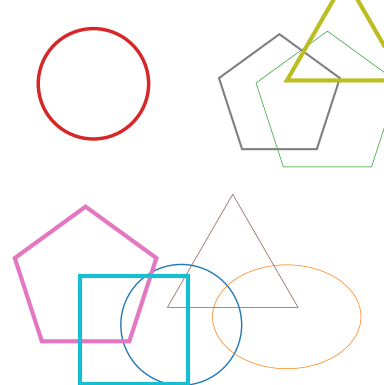[{"shape": "circle", "thickness": 1, "radius": 0.78, "center": [0.471, 0.156]}, {"shape": "oval", "thickness": 0.5, "radius": 0.96, "center": [0.745, 0.177]}, {"shape": "pentagon", "thickness": 0.5, "radius": 0.97, "center": [0.85, 0.724]}, {"shape": "circle", "thickness": 2.5, "radius": 0.72, "center": [0.243, 0.782]}, {"shape": "triangle", "thickness": 0.5, "radius": 0.98, "center": [0.604, 0.299]}, {"shape": "pentagon", "thickness": 3, "radius": 0.97, "center": [0.222, 0.27]}, {"shape": "pentagon", "thickness": 1.5, "radius": 0.83, "center": [0.726, 0.746]}, {"shape": "triangle", "thickness": 3, "radius": 0.88, "center": [0.898, 0.879]}, {"shape": "square", "thickness": 3, "radius": 0.7, "center": [0.348, 0.142]}]